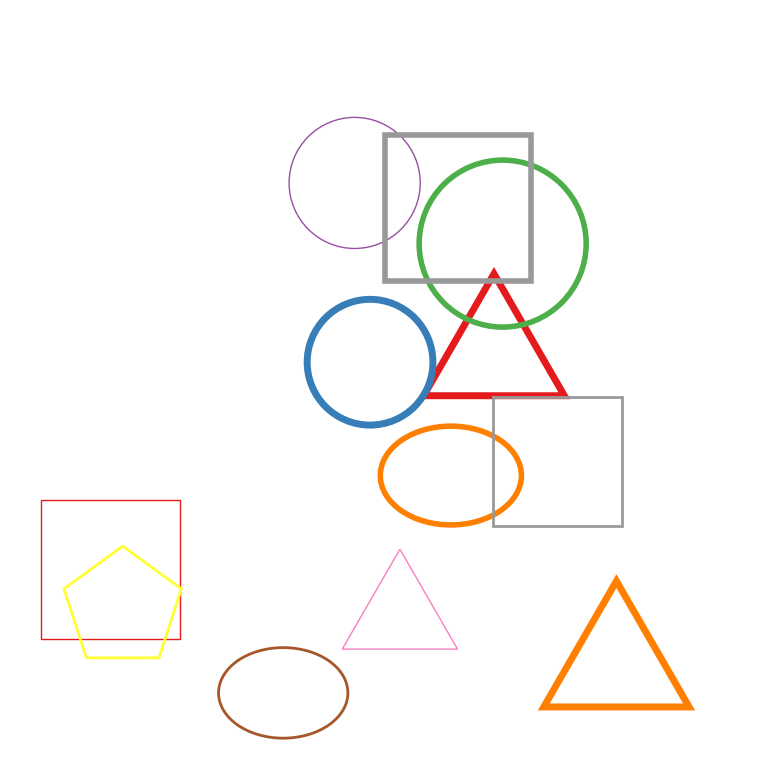[{"shape": "square", "thickness": 0.5, "radius": 0.45, "center": [0.144, 0.26]}, {"shape": "triangle", "thickness": 2.5, "radius": 0.53, "center": [0.642, 0.539]}, {"shape": "circle", "thickness": 2.5, "radius": 0.41, "center": [0.481, 0.53]}, {"shape": "circle", "thickness": 2, "radius": 0.54, "center": [0.653, 0.684]}, {"shape": "circle", "thickness": 0.5, "radius": 0.43, "center": [0.461, 0.762]}, {"shape": "oval", "thickness": 2, "radius": 0.46, "center": [0.586, 0.382]}, {"shape": "triangle", "thickness": 2.5, "radius": 0.54, "center": [0.801, 0.136]}, {"shape": "pentagon", "thickness": 1, "radius": 0.4, "center": [0.159, 0.21]}, {"shape": "oval", "thickness": 1, "radius": 0.42, "center": [0.368, 0.1]}, {"shape": "triangle", "thickness": 0.5, "radius": 0.43, "center": [0.519, 0.2]}, {"shape": "square", "thickness": 1, "radius": 0.42, "center": [0.724, 0.401]}, {"shape": "square", "thickness": 2, "radius": 0.47, "center": [0.594, 0.73]}]